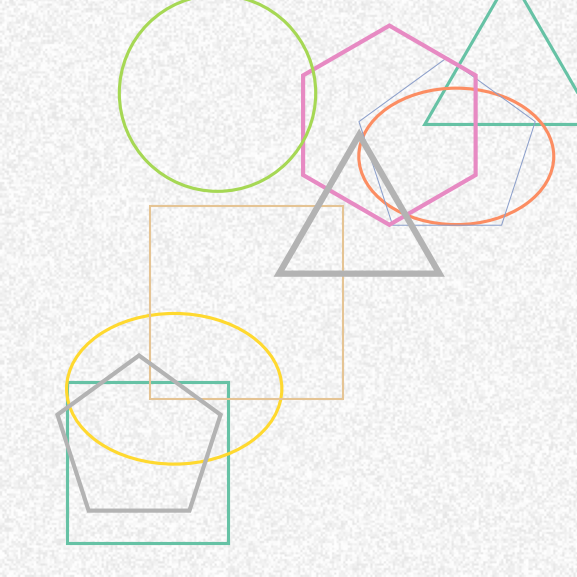[{"shape": "triangle", "thickness": 1.5, "radius": 0.86, "center": [0.884, 0.869]}, {"shape": "square", "thickness": 1.5, "radius": 0.7, "center": [0.256, 0.199]}, {"shape": "oval", "thickness": 1.5, "radius": 0.84, "center": [0.79, 0.728]}, {"shape": "pentagon", "thickness": 0.5, "radius": 0.8, "center": [0.774, 0.739]}, {"shape": "hexagon", "thickness": 2, "radius": 0.86, "center": [0.674, 0.782]}, {"shape": "circle", "thickness": 1.5, "radius": 0.85, "center": [0.377, 0.838]}, {"shape": "oval", "thickness": 1.5, "radius": 0.93, "center": [0.302, 0.326]}, {"shape": "square", "thickness": 1, "radius": 0.84, "center": [0.427, 0.476]}, {"shape": "pentagon", "thickness": 2, "radius": 0.74, "center": [0.241, 0.235]}, {"shape": "triangle", "thickness": 3, "radius": 0.8, "center": [0.622, 0.605]}]